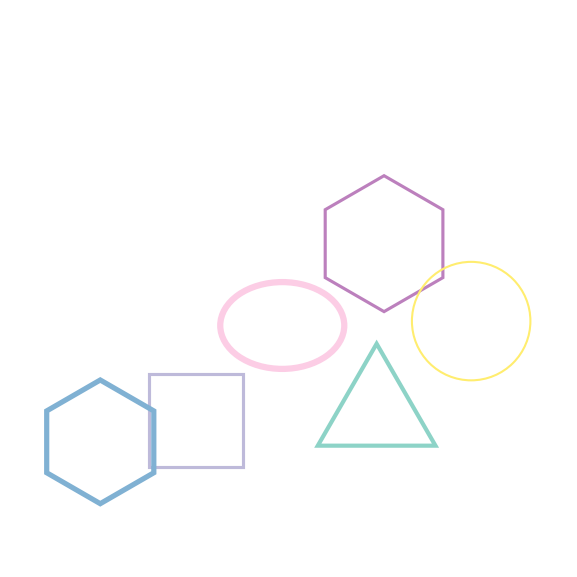[{"shape": "triangle", "thickness": 2, "radius": 0.59, "center": [0.652, 0.286]}, {"shape": "square", "thickness": 1.5, "radius": 0.4, "center": [0.339, 0.271]}, {"shape": "hexagon", "thickness": 2.5, "radius": 0.54, "center": [0.174, 0.234]}, {"shape": "oval", "thickness": 3, "radius": 0.54, "center": [0.489, 0.436]}, {"shape": "hexagon", "thickness": 1.5, "radius": 0.59, "center": [0.665, 0.577]}, {"shape": "circle", "thickness": 1, "radius": 0.51, "center": [0.816, 0.443]}]